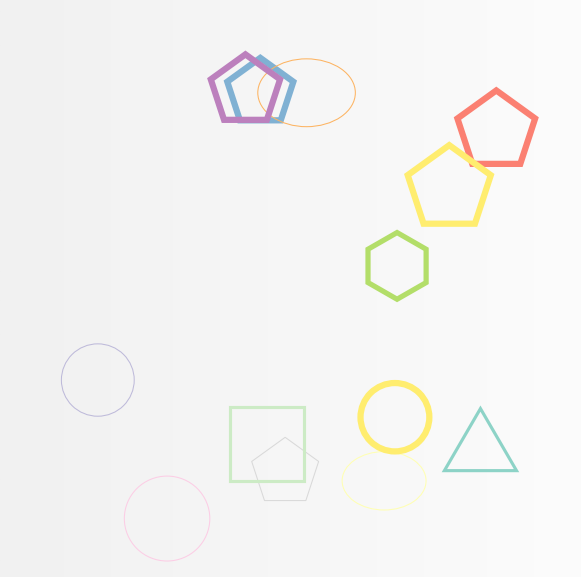[{"shape": "triangle", "thickness": 1.5, "radius": 0.36, "center": [0.827, 0.22]}, {"shape": "oval", "thickness": 0.5, "radius": 0.36, "center": [0.661, 0.167]}, {"shape": "circle", "thickness": 0.5, "radius": 0.31, "center": [0.168, 0.341]}, {"shape": "pentagon", "thickness": 3, "radius": 0.35, "center": [0.854, 0.772]}, {"shape": "pentagon", "thickness": 3, "radius": 0.3, "center": [0.448, 0.839]}, {"shape": "oval", "thickness": 0.5, "radius": 0.42, "center": [0.527, 0.839]}, {"shape": "hexagon", "thickness": 2.5, "radius": 0.29, "center": [0.683, 0.539]}, {"shape": "circle", "thickness": 0.5, "radius": 0.37, "center": [0.287, 0.101]}, {"shape": "pentagon", "thickness": 0.5, "radius": 0.3, "center": [0.491, 0.181]}, {"shape": "pentagon", "thickness": 3, "radius": 0.31, "center": [0.422, 0.842]}, {"shape": "square", "thickness": 1.5, "radius": 0.32, "center": [0.46, 0.231]}, {"shape": "pentagon", "thickness": 3, "radius": 0.38, "center": [0.773, 0.673]}, {"shape": "circle", "thickness": 3, "radius": 0.3, "center": [0.679, 0.277]}]